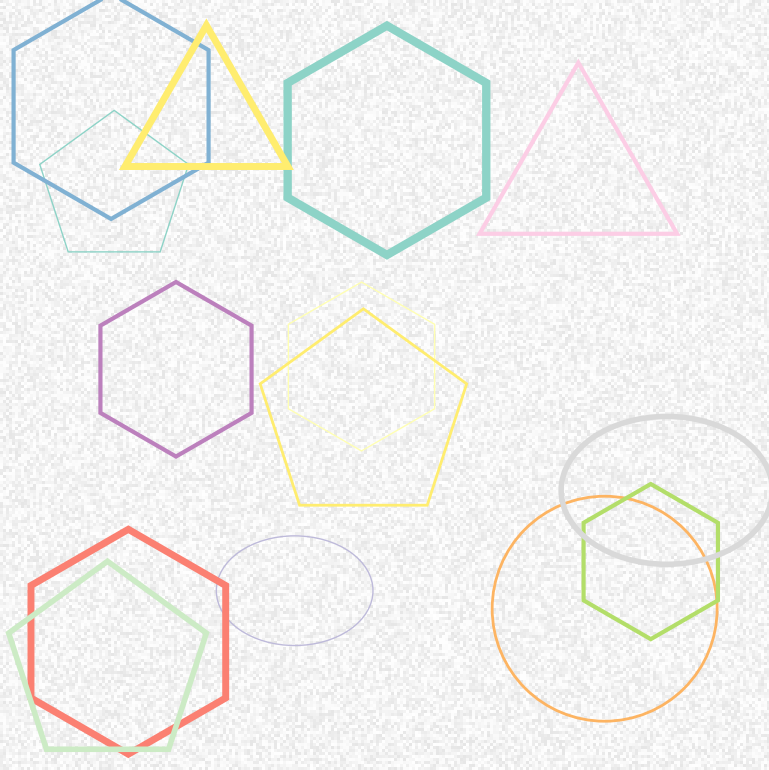[{"shape": "pentagon", "thickness": 0.5, "radius": 0.51, "center": [0.148, 0.755]}, {"shape": "hexagon", "thickness": 3, "radius": 0.74, "center": [0.503, 0.818]}, {"shape": "hexagon", "thickness": 0.5, "radius": 0.55, "center": [0.469, 0.524]}, {"shape": "oval", "thickness": 0.5, "radius": 0.51, "center": [0.383, 0.233]}, {"shape": "hexagon", "thickness": 2.5, "radius": 0.73, "center": [0.167, 0.167]}, {"shape": "hexagon", "thickness": 1.5, "radius": 0.73, "center": [0.144, 0.862]}, {"shape": "circle", "thickness": 1, "radius": 0.73, "center": [0.785, 0.209]}, {"shape": "hexagon", "thickness": 1.5, "radius": 0.5, "center": [0.845, 0.271]}, {"shape": "triangle", "thickness": 1.5, "radius": 0.74, "center": [0.751, 0.77]}, {"shape": "oval", "thickness": 2, "radius": 0.69, "center": [0.866, 0.363]}, {"shape": "hexagon", "thickness": 1.5, "radius": 0.57, "center": [0.229, 0.52]}, {"shape": "pentagon", "thickness": 2, "radius": 0.67, "center": [0.14, 0.136]}, {"shape": "pentagon", "thickness": 1, "radius": 0.7, "center": [0.472, 0.458]}, {"shape": "triangle", "thickness": 2.5, "radius": 0.61, "center": [0.268, 0.845]}]